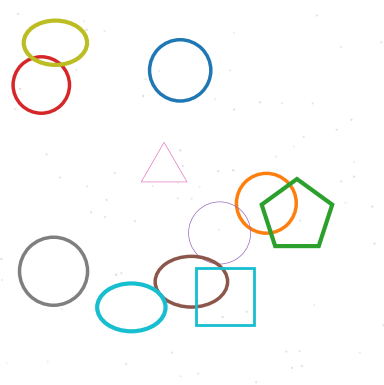[{"shape": "circle", "thickness": 2.5, "radius": 0.4, "center": [0.468, 0.817]}, {"shape": "circle", "thickness": 2.5, "radius": 0.39, "center": [0.692, 0.472]}, {"shape": "pentagon", "thickness": 3, "radius": 0.48, "center": [0.771, 0.439]}, {"shape": "circle", "thickness": 2.5, "radius": 0.37, "center": [0.107, 0.779]}, {"shape": "circle", "thickness": 0.5, "radius": 0.4, "center": [0.571, 0.395]}, {"shape": "oval", "thickness": 2.5, "radius": 0.47, "center": [0.497, 0.268]}, {"shape": "triangle", "thickness": 0.5, "radius": 0.34, "center": [0.426, 0.562]}, {"shape": "circle", "thickness": 2.5, "radius": 0.44, "center": [0.139, 0.295]}, {"shape": "oval", "thickness": 3, "radius": 0.41, "center": [0.144, 0.889]}, {"shape": "oval", "thickness": 3, "radius": 0.44, "center": [0.341, 0.202]}, {"shape": "square", "thickness": 2, "radius": 0.37, "center": [0.585, 0.229]}]